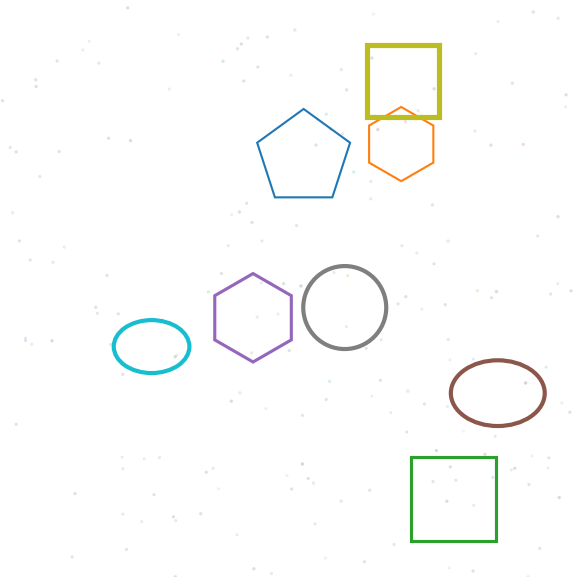[{"shape": "pentagon", "thickness": 1, "radius": 0.42, "center": [0.526, 0.726]}, {"shape": "hexagon", "thickness": 1, "radius": 0.32, "center": [0.695, 0.75]}, {"shape": "square", "thickness": 1.5, "radius": 0.37, "center": [0.786, 0.135]}, {"shape": "hexagon", "thickness": 1.5, "radius": 0.38, "center": [0.438, 0.449]}, {"shape": "oval", "thickness": 2, "radius": 0.41, "center": [0.862, 0.318]}, {"shape": "circle", "thickness": 2, "radius": 0.36, "center": [0.597, 0.467]}, {"shape": "square", "thickness": 2.5, "radius": 0.31, "center": [0.697, 0.858]}, {"shape": "oval", "thickness": 2, "radius": 0.33, "center": [0.262, 0.399]}]